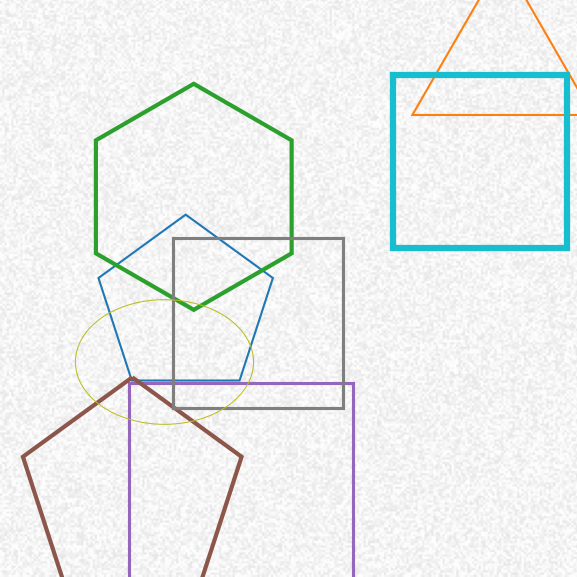[{"shape": "pentagon", "thickness": 1, "radius": 0.79, "center": [0.322, 0.469]}, {"shape": "triangle", "thickness": 1, "radius": 0.9, "center": [0.87, 0.89]}, {"shape": "hexagon", "thickness": 2, "radius": 0.98, "center": [0.336, 0.658]}, {"shape": "square", "thickness": 1.5, "radius": 0.97, "center": [0.417, 0.143]}, {"shape": "pentagon", "thickness": 2, "radius": 1.0, "center": [0.229, 0.147]}, {"shape": "square", "thickness": 1.5, "radius": 0.74, "center": [0.446, 0.44]}, {"shape": "oval", "thickness": 0.5, "radius": 0.77, "center": [0.285, 0.372]}, {"shape": "square", "thickness": 3, "radius": 0.75, "center": [0.831, 0.72]}]